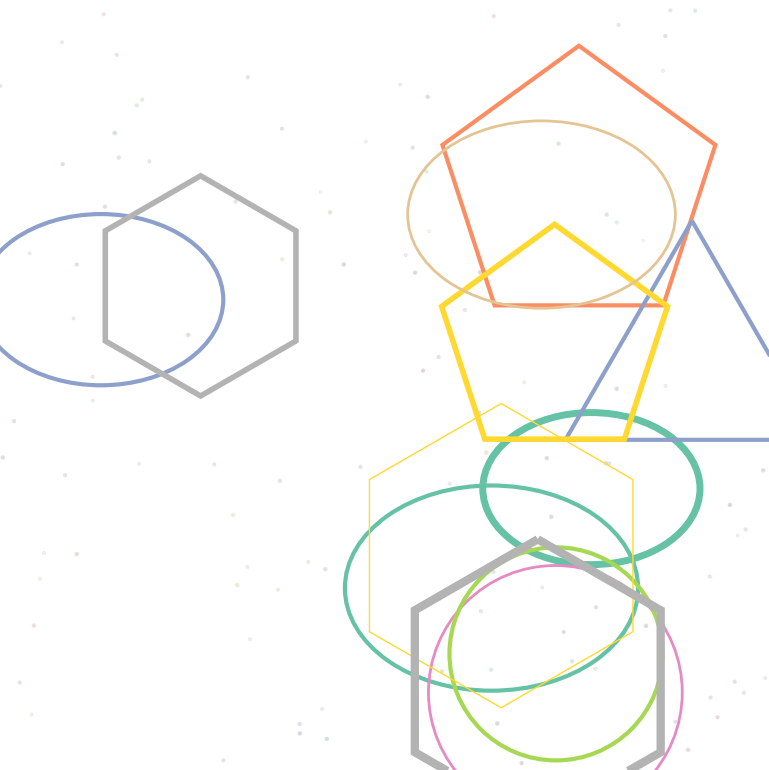[{"shape": "oval", "thickness": 2.5, "radius": 0.71, "center": [0.768, 0.365]}, {"shape": "oval", "thickness": 1.5, "radius": 0.95, "center": [0.638, 0.236]}, {"shape": "pentagon", "thickness": 1.5, "radius": 0.93, "center": [0.752, 0.754]}, {"shape": "oval", "thickness": 1.5, "radius": 0.79, "center": [0.131, 0.611]}, {"shape": "triangle", "thickness": 1.5, "radius": 0.95, "center": [0.899, 0.524]}, {"shape": "circle", "thickness": 1, "radius": 0.82, "center": [0.721, 0.101]}, {"shape": "circle", "thickness": 1.5, "radius": 0.69, "center": [0.722, 0.151]}, {"shape": "hexagon", "thickness": 0.5, "radius": 0.99, "center": [0.651, 0.278]}, {"shape": "pentagon", "thickness": 2, "radius": 0.77, "center": [0.72, 0.554]}, {"shape": "oval", "thickness": 1, "radius": 0.87, "center": [0.703, 0.721]}, {"shape": "hexagon", "thickness": 2, "radius": 0.71, "center": [0.261, 0.629]}, {"shape": "hexagon", "thickness": 3, "radius": 0.92, "center": [0.698, 0.115]}]